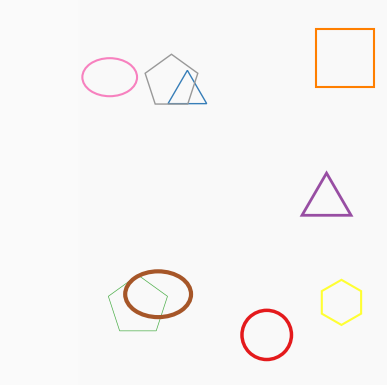[{"shape": "circle", "thickness": 2.5, "radius": 0.32, "center": [0.688, 0.13]}, {"shape": "triangle", "thickness": 1, "radius": 0.29, "center": [0.484, 0.76]}, {"shape": "pentagon", "thickness": 0.5, "radius": 0.4, "center": [0.356, 0.206]}, {"shape": "triangle", "thickness": 2, "radius": 0.37, "center": [0.843, 0.477]}, {"shape": "square", "thickness": 1.5, "radius": 0.38, "center": [0.891, 0.849]}, {"shape": "hexagon", "thickness": 1.5, "radius": 0.29, "center": [0.881, 0.215]}, {"shape": "oval", "thickness": 3, "radius": 0.42, "center": [0.408, 0.236]}, {"shape": "oval", "thickness": 1.5, "radius": 0.35, "center": [0.283, 0.799]}, {"shape": "pentagon", "thickness": 1, "radius": 0.36, "center": [0.443, 0.788]}]